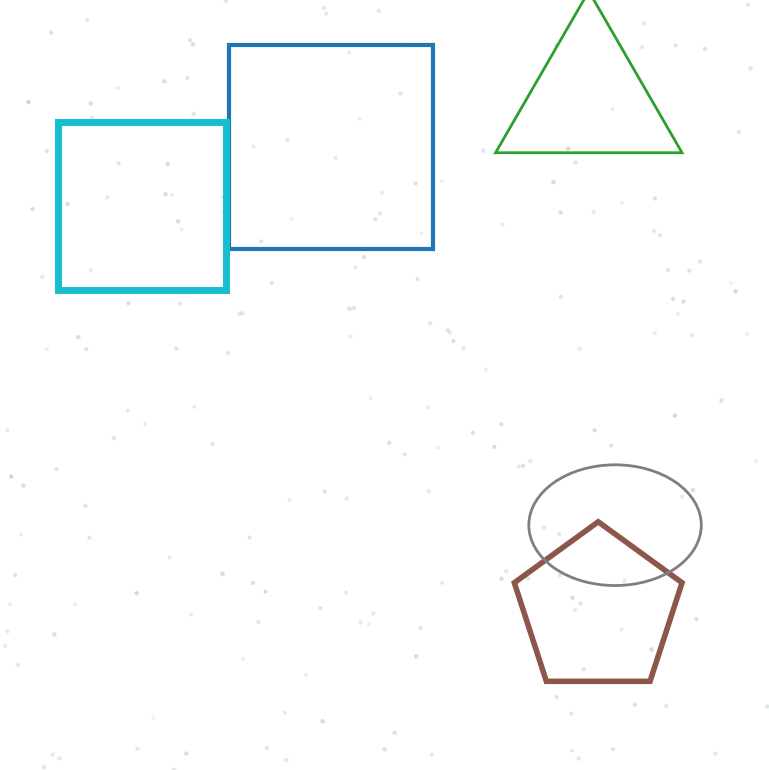[{"shape": "square", "thickness": 1.5, "radius": 0.66, "center": [0.43, 0.809]}, {"shape": "triangle", "thickness": 1, "radius": 0.7, "center": [0.765, 0.872]}, {"shape": "pentagon", "thickness": 2, "radius": 0.57, "center": [0.777, 0.208]}, {"shape": "oval", "thickness": 1, "radius": 0.56, "center": [0.799, 0.318]}, {"shape": "square", "thickness": 2.5, "radius": 0.55, "center": [0.184, 0.733]}]